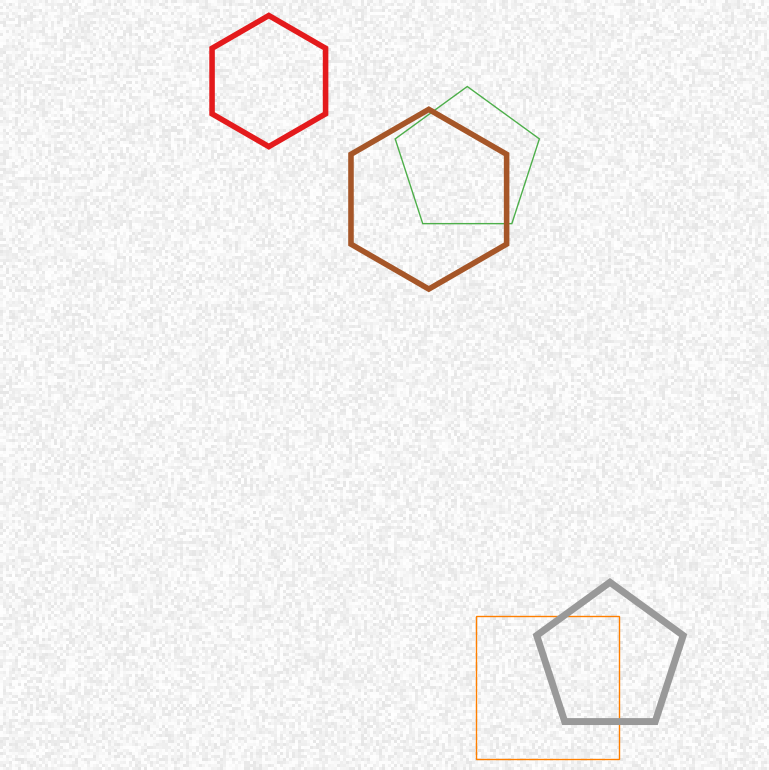[{"shape": "hexagon", "thickness": 2, "radius": 0.43, "center": [0.349, 0.895]}, {"shape": "pentagon", "thickness": 0.5, "radius": 0.49, "center": [0.607, 0.789]}, {"shape": "square", "thickness": 0.5, "radius": 0.47, "center": [0.711, 0.107]}, {"shape": "hexagon", "thickness": 2, "radius": 0.58, "center": [0.557, 0.741]}, {"shape": "pentagon", "thickness": 2.5, "radius": 0.5, "center": [0.792, 0.144]}]